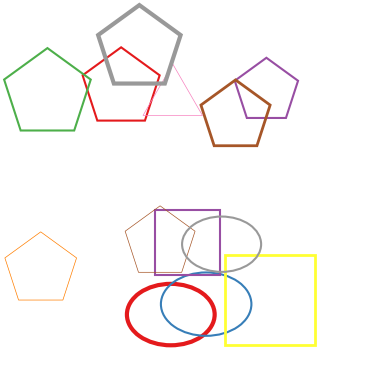[{"shape": "pentagon", "thickness": 1.5, "radius": 0.53, "center": [0.315, 0.772]}, {"shape": "oval", "thickness": 3, "radius": 0.57, "center": [0.444, 0.183]}, {"shape": "oval", "thickness": 1.5, "radius": 0.59, "center": [0.535, 0.21]}, {"shape": "pentagon", "thickness": 1.5, "radius": 0.59, "center": [0.123, 0.757]}, {"shape": "square", "thickness": 1.5, "radius": 0.42, "center": [0.488, 0.37]}, {"shape": "pentagon", "thickness": 1.5, "radius": 0.43, "center": [0.692, 0.764]}, {"shape": "pentagon", "thickness": 0.5, "radius": 0.49, "center": [0.106, 0.3]}, {"shape": "square", "thickness": 2, "radius": 0.59, "center": [0.702, 0.221]}, {"shape": "pentagon", "thickness": 2, "radius": 0.47, "center": [0.612, 0.698]}, {"shape": "pentagon", "thickness": 0.5, "radius": 0.48, "center": [0.416, 0.37]}, {"shape": "triangle", "thickness": 0.5, "radius": 0.45, "center": [0.449, 0.745]}, {"shape": "oval", "thickness": 1.5, "radius": 0.51, "center": [0.576, 0.366]}, {"shape": "pentagon", "thickness": 3, "radius": 0.56, "center": [0.362, 0.874]}]